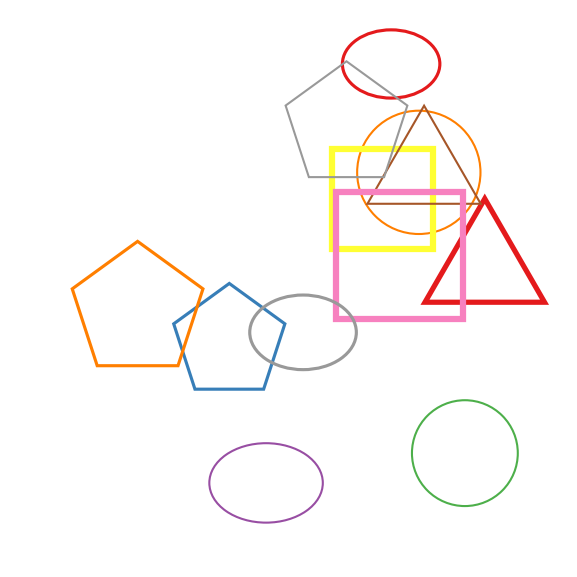[{"shape": "oval", "thickness": 1.5, "radius": 0.42, "center": [0.677, 0.888]}, {"shape": "triangle", "thickness": 2.5, "radius": 0.6, "center": [0.839, 0.536]}, {"shape": "pentagon", "thickness": 1.5, "radius": 0.51, "center": [0.397, 0.407]}, {"shape": "circle", "thickness": 1, "radius": 0.46, "center": [0.805, 0.214]}, {"shape": "oval", "thickness": 1, "radius": 0.49, "center": [0.461, 0.163]}, {"shape": "pentagon", "thickness": 1.5, "radius": 0.6, "center": [0.238, 0.462]}, {"shape": "circle", "thickness": 1, "radius": 0.53, "center": [0.725, 0.701]}, {"shape": "square", "thickness": 3, "radius": 0.43, "center": [0.662, 0.655]}, {"shape": "triangle", "thickness": 1, "radius": 0.57, "center": [0.734, 0.703]}, {"shape": "square", "thickness": 3, "radius": 0.55, "center": [0.691, 0.556]}, {"shape": "oval", "thickness": 1.5, "radius": 0.46, "center": [0.525, 0.424]}, {"shape": "pentagon", "thickness": 1, "radius": 0.55, "center": [0.6, 0.782]}]